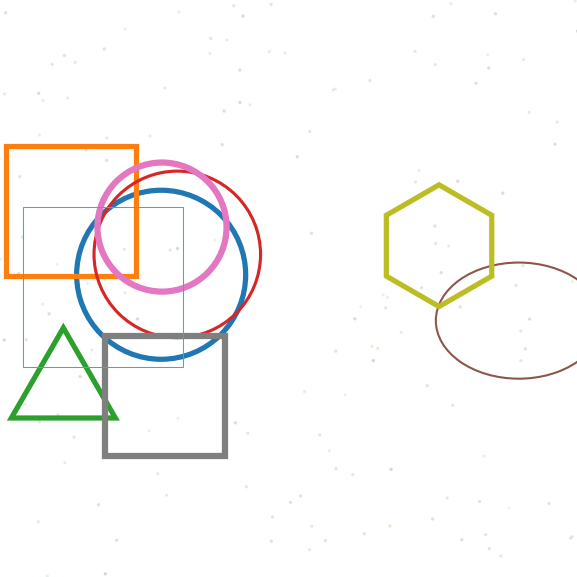[{"shape": "circle", "thickness": 2.5, "radius": 0.73, "center": [0.279, 0.523]}, {"shape": "square", "thickness": 2.5, "radius": 0.56, "center": [0.123, 0.634]}, {"shape": "triangle", "thickness": 2.5, "radius": 0.52, "center": [0.11, 0.327]}, {"shape": "circle", "thickness": 1.5, "radius": 0.72, "center": [0.307, 0.559]}, {"shape": "oval", "thickness": 1, "radius": 0.72, "center": [0.898, 0.444]}, {"shape": "circle", "thickness": 3, "radius": 0.56, "center": [0.281, 0.606]}, {"shape": "square", "thickness": 3, "radius": 0.52, "center": [0.285, 0.314]}, {"shape": "hexagon", "thickness": 2.5, "radius": 0.53, "center": [0.76, 0.574]}, {"shape": "square", "thickness": 0.5, "radius": 0.69, "center": [0.179, 0.502]}]